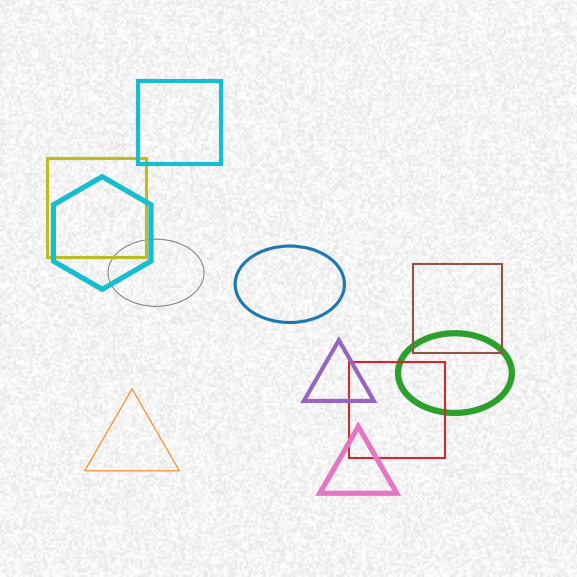[{"shape": "oval", "thickness": 1.5, "radius": 0.47, "center": [0.502, 0.507]}, {"shape": "triangle", "thickness": 0.5, "radius": 0.47, "center": [0.229, 0.231]}, {"shape": "oval", "thickness": 3, "radius": 0.49, "center": [0.788, 0.353]}, {"shape": "square", "thickness": 1, "radius": 0.41, "center": [0.687, 0.29]}, {"shape": "triangle", "thickness": 2, "radius": 0.35, "center": [0.587, 0.34]}, {"shape": "square", "thickness": 1, "radius": 0.38, "center": [0.793, 0.465]}, {"shape": "triangle", "thickness": 2.5, "radius": 0.38, "center": [0.62, 0.184]}, {"shape": "oval", "thickness": 0.5, "radius": 0.42, "center": [0.27, 0.527]}, {"shape": "square", "thickness": 1.5, "radius": 0.43, "center": [0.167, 0.64]}, {"shape": "square", "thickness": 2, "radius": 0.36, "center": [0.31, 0.787]}, {"shape": "hexagon", "thickness": 2.5, "radius": 0.49, "center": [0.177, 0.596]}]